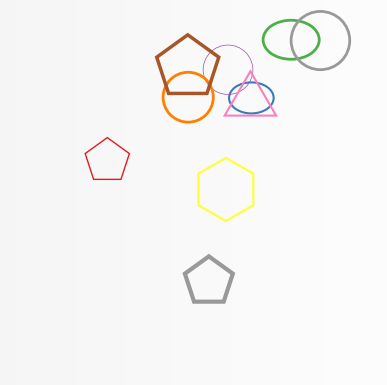[{"shape": "pentagon", "thickness": 1, "radius": 0.3, "center": [0.277, 0.583]}, {"shape": "oval", "thickness": 1.5, "radius": 0.29, "center": [0.649, 0.746]}, {"shape": "oval", "thickness": 2, "radius": 0.36, "center": [0.751, 0.897]}, {"shape": "circle", "thickness": 0.5, "radius": 0.32, "center": [0.588, 0.819]}, {"shape": "circle", "thickness": 2, "radius": 0.32, "center": [0.486, 0.748]}, {"shape": "hexagon", "thickness": 1.5, "radius": 0.41, "center": [0.583, 0.508]}, {"shape": "pentagon", "thickness": 2.5, "radius": 0.42, "center": [0.485, 0.825]}, {"shape": "triangle", "thickness": 1.5, "radius": 0.38, "center": [0.646, 0.738]}, {"shape": "circle", "thickness": 2, "radius": 0.38, "center": [0.827, 0.895]}, {"shape": "pentagon", "thickness": 3, "radius": 0.33, "center": [0.539, 0.269]}]